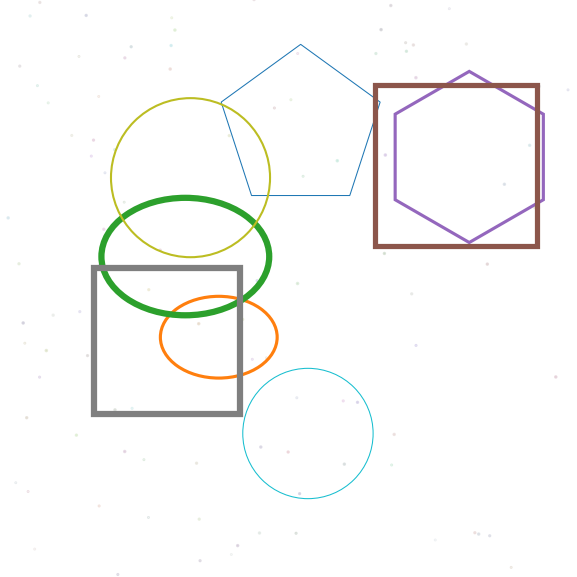[{"shape": "pentagon", "thickness": 0.5, "radius": 0.72, "center": [0.521, 0.778]}, {"shape": "oval", "thickness": 1.5, "radius": 0.51, "center": [0.379, 0.415]}, {"shape": "oval", "thickness": 3, "radius": 0.73, "center": [0.321, 0.555]}, {"shape": "hexagon", "thickness": 1.5, "radius": 0.74, "center": [0.813, 0.727]}, {"shape": "square", "thickness": 2.5, "radius": 0.7, "center": [0.79, 0.713]}, {"shape": "square", "thickness": 3, "radius": 0.63, "center": [0.289, 0.408]}, {"shape": "circle", "thickness": 1, "radius": 0.69, "center": [0.33, 0.691]}, {"shape": "circle", "thickness": 0.5, "radius": 0.56, "center": [0.533, 0.248]}]